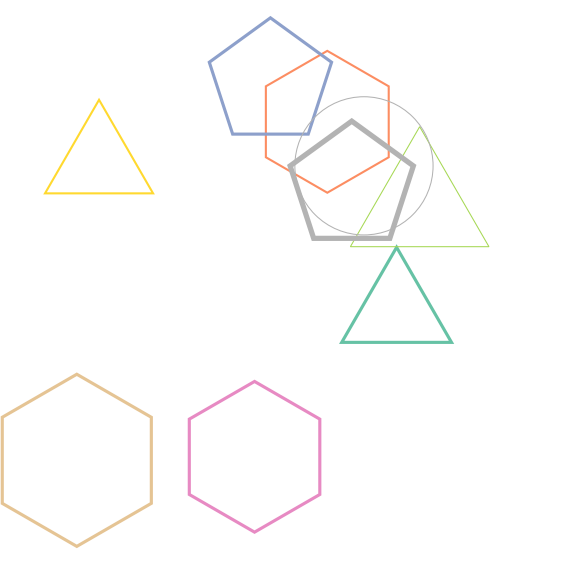[{"shape": "triangle", "thickness": 1.5, "radius": 0.55, "center": [0.687, 0.461]}, {"shape": "hexagon", "thickness": 1, "radius": 0.61, "center": [0.567, 0.788]}, {"shape": "pentagon", "thickness": 1.5, "radius": 0.56, "center": [0.468, 0.857]}, {"shape": "hexagon", "thickness": 1.5, "radius": 0.65, "center": [0.441, 0.208]}, {"shape": "triangle", "thickness": 0.5, "radius": 0.69, "center": [0.727, 0.641]}, {"shape": "triangle", "thickness": 1, "radius": 0.54, "center": [0.172, 0.718]}, {"shape": "hexagon", "thickness": 1.5, "radius": 0.75, "center": [0.133, 0.202]}, {"shape": "circle", "thickness": 0.5, "radius": 0.6, "center": [0.63, 0.712]}, {"shape": "pentagon", "thickness": 2.5, "radius": 0.56, "center": [0.609, 0.677]}]